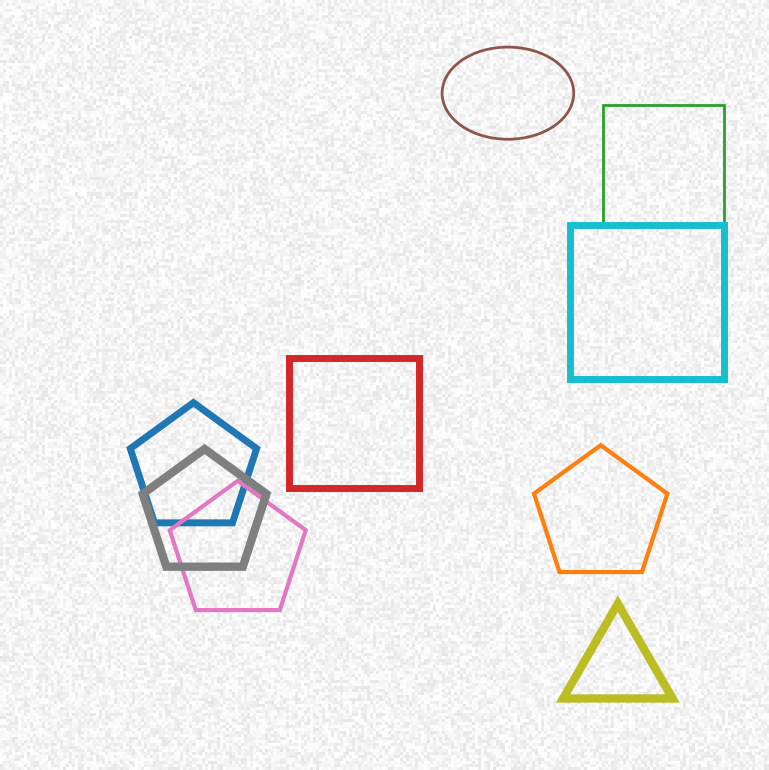[{"shape": "pentagon", "thickness": 2.5, "radius": 0.43, "center": [0.251, 0.391]}, {"shape": "pentagon", "thickness": 1.5, "radius": 0.46, "center": [0.78, 0.331]}, {"shape": "square", "thickness": 1, "radius": 0.39, "center": [0.862, 0.786]}, {"shape": "square", "thickness": 2.5, "radius": 0.42, "center": [0.46, 0.451]}, {"shape": "oval", "thickness": 1, "radius": 0.43, "center": [0.66, 0.879]}, {"shape": "pentagon", "thickness": 1.5, "radius": 0.46, "center": [0.309, 0.283]}, {"shape": "pentagon", "thickness": 3, "radius": 0.42, "center": [0.266, 0.332]}, {"shape": "triangle", "thickness": 3, "radius": 0.41, "center": [0.802, 0.134]}, {"shape": "square", "thickness": 2.5, "radius": 0.5, "center": [0.84, 0.608]}]